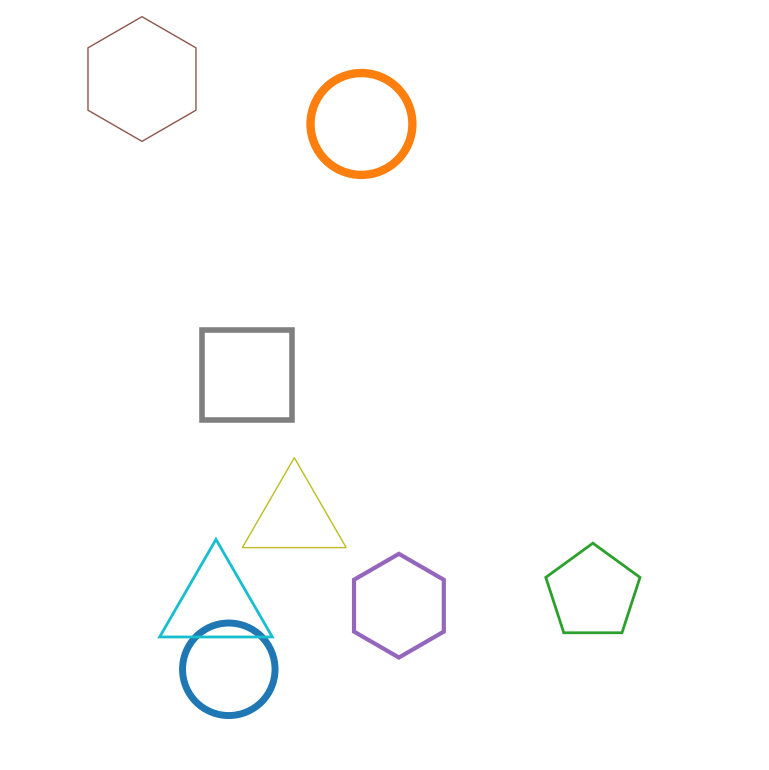[{"shape": "circle", "thickness": 2.5, "radius": 0.3, "center": [0.297, 0.131]}, {"shape": "circle", "thickness": 3, "radius": 0.33, "center": [0.469, 0.839]}, {"shape": "pentagon", "thickness": 1, "radius": 0.32, "center": [0.77, 0.23]}, {"shape": "hexagon", "thickness": 1.5, "radius": 0.34, "center": [0.518, 0.213]}, {"shape": "hexagon", "thickness": 0.5, "radius": 0.4, "center": [0.184, 0.897]}, {"shape": "square", "thickness": 2, "radius": 0.29, "center": [0.32, 0.512]}, {"shape": "triangle", "thickness": 0.5, "radius": 0.39, "center": [0.382, 0.328]}, {"shape": "triangle", "thickness": 1, "radius": 0.42, "center": [0.28, 0.215]}]